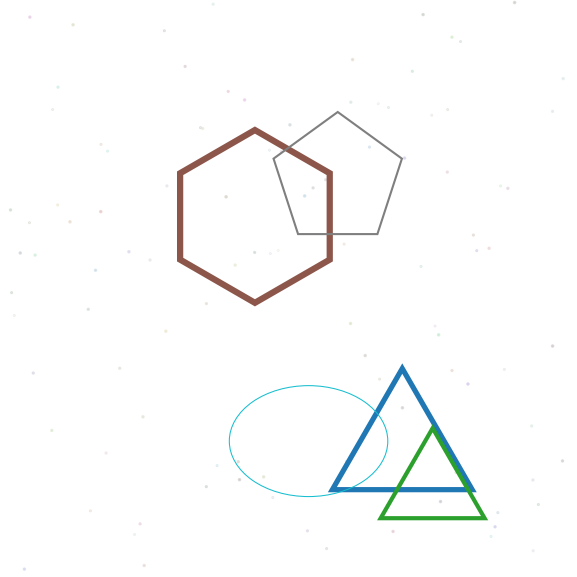[{"shape": "triangle", "thickness": 2.5, "radius": 0.7, "center": [0.697, 0.221]}, {"shape": "triangle", "thickness": 2, "radius": 0.52, "center": [0.749, 0.154]}, {"shape": "hexagon", "thickness": 3, "radius": 0.75, "center": [0.441, 0.624]}, {"shape": "pentagon", "thickness": 1, "radius": 0.58, "center": [0.585, 0.688]}, {"shape": "oval", "thickness": 0.5, "radius": 0.69, "center": [0.534, 0.235]}]